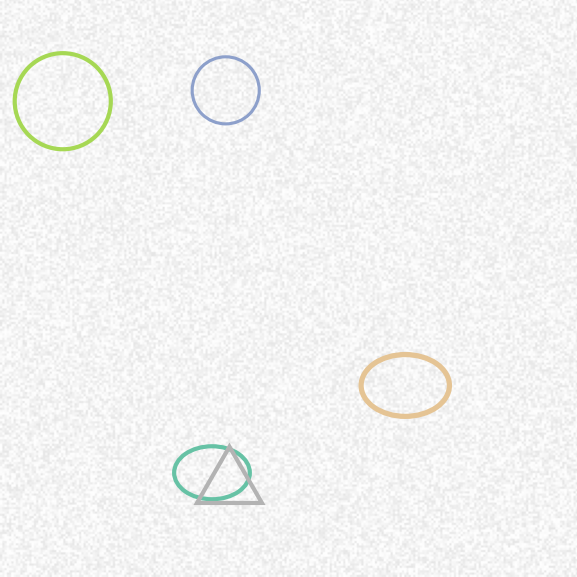[{"shape": "oval", "thickness": 2, "radius": 0.33, "center": [0.367, 0.181]}, {"shape": "circle", "thickness": 1.5, "radius": 0.29, "center": [0.391, 0.843]}, {"shape": "circle", "thickness": 2, "radius": 0.42, "center": [0.109, 0.824]}, {"shape": "oval", "thickness": 2.5, "radius": 0.38, "center": [0.702, 0.332]}, {"shape": "triangle", "thickness": 2, "radius": 0.32, "center": [0.397, 0.161]}]